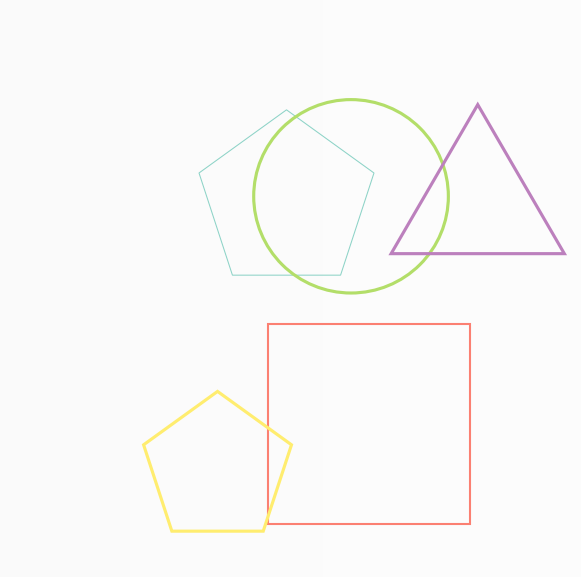[{"shape": "pentagon", "thickness": 0.5, "radius": 0.79, "center": [0.493, 0.651]}, {"shape": "square", "thickness": 1, "radius": 0.87, "center": [0.635, 0.265]}, {"shape": "circle", "thickness": 1.5, "radius": 0.84, "center": [0.604, 0.659]}, {"shape": "triangle", "thickness": 1.5, "radius": 0.86, "center": [0.822, 0.646]}, {"shape": "pentagon", "thickness": 1.5, "radius": 0.67, "center": [0.374, 0.188]}]